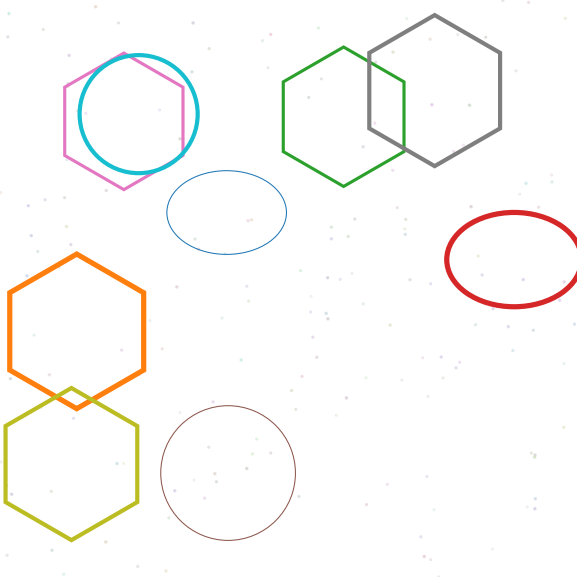[{"shape": "oval", "thickness": 0.5, "radius": 0.52, "center": [0.393, 0.631]}, {"shape": "hexagon", "thickness": 2.5, "radius": 0.67, "center": [0.133, 0.425]}, {"shape": "hexagon", "thickness": 1.5, "radius": 0.6, "center": [0.595, 0.797]}, {"shape": "oval", "thickness": 2.5, "radius": 0.58, "center": [0.89, 0.55]}, {"shape": "circle", "thickness": 0.5, "radius": 0.58, "center": [0.395, 0.18]}, {"shape": "hexagon", "thickness": 1.5, "radius": 0.59, "center": [0.214, 0.789]}, {"shape": "hexagon", "thickness": 2, "radius": 0.65, "center": [0.753, 0.842]}, {"shape": "hexagon", "thickness": 2, "radius": 0.66, "center": [0.124, 0.196]}, {"shape": "circle", "thickness": 2, "radius": 0.51, "center": [0.24, 0.801]}]